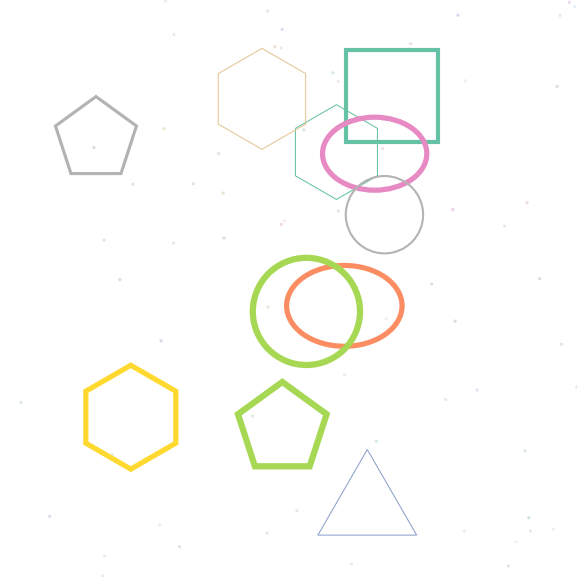[{"shape": "hexagon", "thickness": 0.5, "radius": 0.41, "center": [0.583, 0.736]}, {"shape": "square", "thickness": 2, "radius": 0.4, "center": [0.678, 0.832]}, {"shape": "oval", "thickness": 2.5, "radius": 0.5, "center": [0.596, 0.469]}, {"shape": "triangle", "thickness": 0.5, "radius": 0.49, "center": [0.636, 0.122]}, {"shape": "oval", "thickness": 2.5, "radius": 0.45, "center": [0.649, 0.733]}, {"shape": "pentagon", "thickness": 3, "radius": 0.4, "center": [0.489, 0.257]}, {"shape": "circle", "thickness": 3, "radius": 0.46, "center": [0.531, 0.46]}, {"shape": "hexagon", "thickness": 2.5, "radius": 0.45, "center": [0.226, 0.277]}, {"shape": "hexagon", "thickness": 0.5, "radius": 0.44, "center": [0.454, 0.828]}, {"shape": "pentagon", "thickness": 1.5, "radius": 0.37, "center": [0.166, 0.758]}, {"shape": "circle", "thickness": 1, "radius": 0.33, "center": [0.666, 0.627]}]